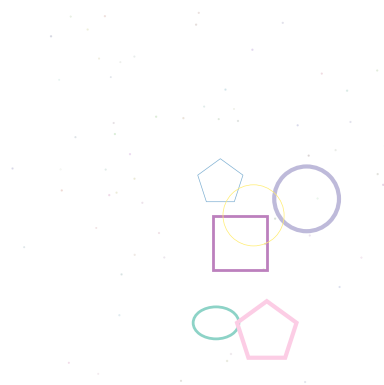[{"shape": "oval", "thickness": 2, "radius": 0.3, "center": [0.561, 0.161]}, {"shape": "circle", "thickness": 3, "radius": 0.42, "center": [0.796, 0.484]}, {"shape": "pentagon", "thickness": 0.5, "radius": 0.31, "center": [0.572, 0.526]}, {"shape": "pentagon", "thickness": 3, "radius": 0.41, "center": [0.693, 0.137]}, {"shape": "square", "thickness": 2, "radius": 0.35, "center": [0.623, 0.369]}, {"shape": "circle", "thickness": 0.5, "radius": 0.4, "center": [0.659, 0.441]}]